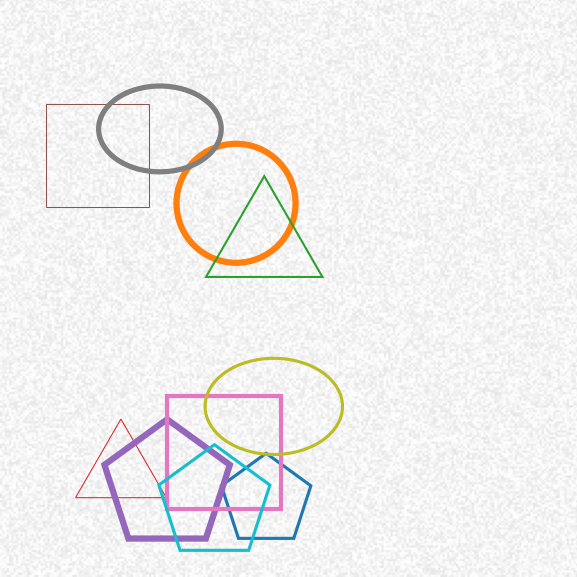[{"shape": "pentagon", "thickness": 1.5, "radius": 0.41, "center": [0.461, 0.133]}, {"shape": "circle", "thickness": 3, "radius": 0.52, "center": [0.409, 0.647]}, {"shape": "triangle", "thickness": 1, "radius": 0.58, "center": [0.458, 0.578]}, {"shape": "triangle", "thickness": 0.5, "radius": 0.45, "center": [0.209, 0.183]}, {"shape": "pentagon", "thickness": 3, "radius": 0.57, "center": [0.289, 0.159]}, {"shape": "square", "thickness": 0.5, "radius": 0.44, "center": [0.169, 0.729]}, {"shape": "square", "thickness": 2, "radius": 0.49, "center": [0.388, 0.216]}, {"shape": "oval", "thickness": 2.5, "radius": 0.53, "center": [0.277, 0.776]}, {"shape": "oval", "thickness": 1.5, "radius": 0.59, "center": [0.474, 0.295]}, {"shape": "pentagon", "thickness": 1.5, "radius": 0.51, "center": [0.371, 0.128]}]